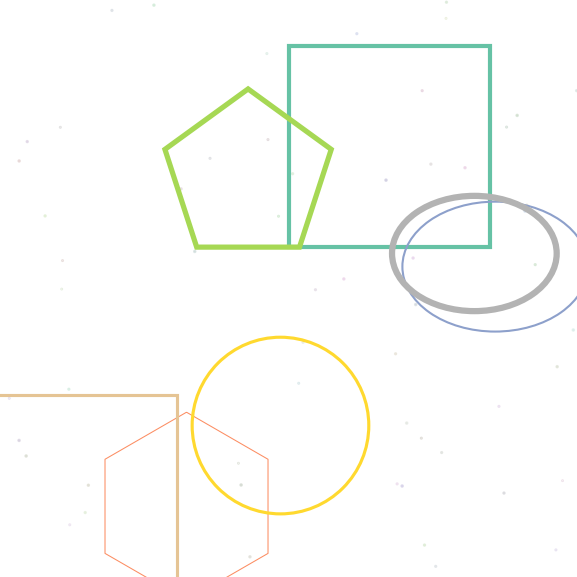[{"shape": "square", "thickness": 2, "radius": 0.87, "center": [0.675, 0.746]}, {"shape": "hexagon", "thickness": 0.5, "radius": 0.81, "center": [0.323, 0.122]}, {"shape": "oval", "thickness": 1, "radius": 0.8, "center": [0.857, 0.537]}, {"shape": "pentagon", "thickness": 2.5, "radius": 0.76, "center": [0.43, 0.694]}, {"shape": "circle", "thickness": 1.5, "radius": 0.76, "center": [0.486, 0.262]}, {"shape": "square", "thickness": 1.5, "radius": 0.96, "center": [0.115, 0.123]}, {"shape": "oval", "thickness": 3, "radius": 0.71, "center": [0.821, 0.56]}]